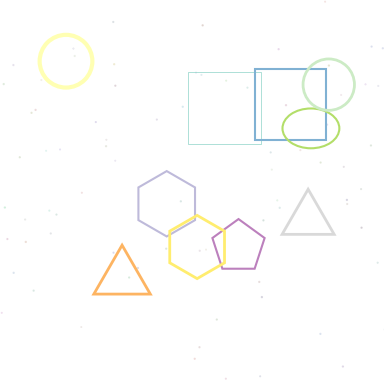[{"shape": "square", "thickness": 0.5, "radius": 0.47, "center": [0.584, 0.719]}, {"shape": "circle", "thickness": 3, "radius": 0.34, "center": [0.171, 0.841]}, {"shape": "hexagon", "thickness": 1.5, "radius": 0.42, "center": [0.433, 0.471]}, {"shape": "square", "thickness": 1.5, "radius": 0.46, "center": [0.755, 0.729]}, {"shape": "triangle", "thickness": 2, "radius": 0.42, "center": [0.317, 0.278]}, {"shape": "oval", "thickness": 1.5, "radius": 0.37, "center": [0.808, 0.667]}, {"shape": "triangle", "thickness": 2, "radius": 0.39, "center": [0.8, 0.43]}, {"shape": "pentagon", "thickness": 1.5, "radius": 0.36, "center": [0.619, 0.36]}, {"shape": "circle", "thickness": 2, "radius": 0.33, "center": [0.854, 0.78]}, {"shape": "hexagon", "thickness": 2, "radius": 0.41, "center": [0.512, 0.358]}]